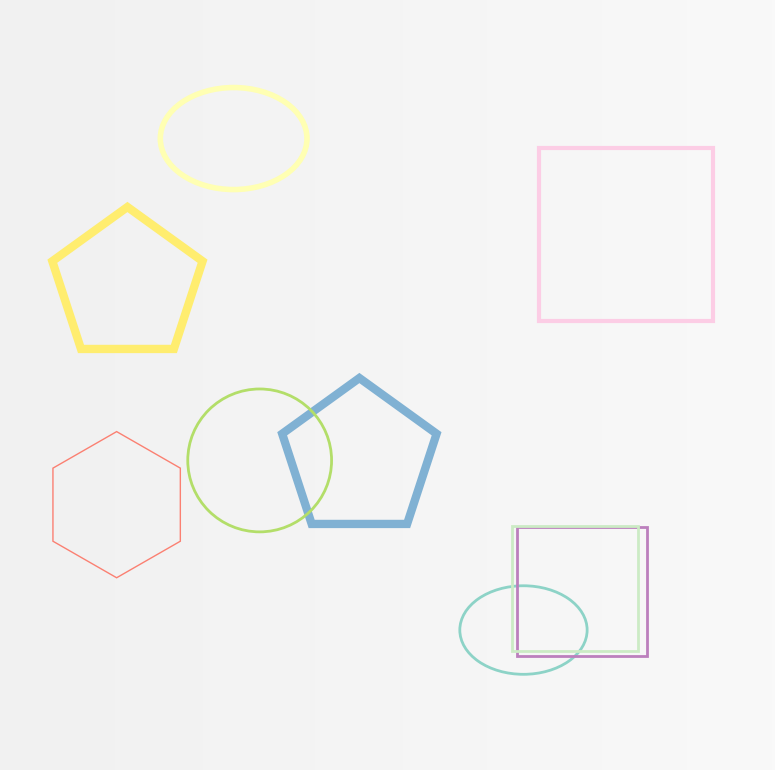[{"shape": "oval", "thickness": 1, "radius": 0.41, "center": [0.675, 0.182]}, {"shape": "oval", "thickness": 2, "radius": 0.47, "center": [0.301, 0.82]}, {"shape": "hexagon", "thickness": 0.5, "radius": 0.47, "center": [0.151, 0.345]}, {"shape": "pentagon", "thickness": 3, "radius": 0.52, "center": [0.464, 0.404]}, {"shape": "circle", "thickness": 1, "radius": 0.46, "center": [0.335, 0.402]}, {"shape": "square", "thickness": 1.5, "radius": 0.56, "center": [0.808, 0.696]}, {"shape": "square", "thickness": 1, "radius": 0.42, "center": [0.751, 0.232]}, {"shape": "square", "thickness": 1, "radius": 0.41, "center": [0.741, 0.236]}, {"shape": "pentagon", "thickness": 3, "radius": 0.51, "center": [0.164, 0.629]}]